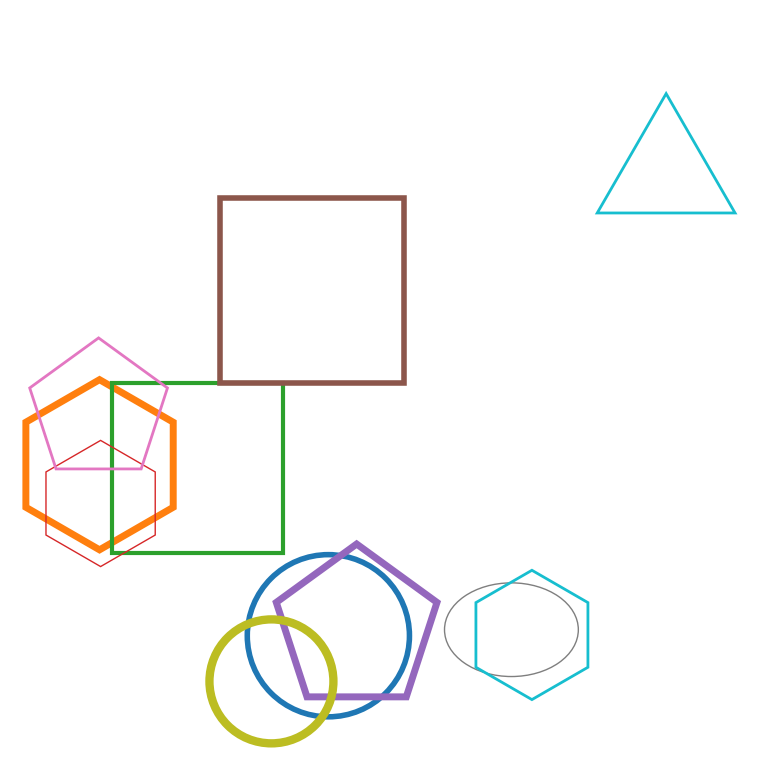[{"shape": "circle", "thickness": 2, "radius": 0.53, "center": [0.426, 0.174]}, {"shape": "hexagon", "thickness": 2.5, "radius": 0.55, "center": [0.129, 0.396]}, {"shape": "square", "thickness": 1.5, "radius": 0.55, "center": [0.257, 0.392]}, {"shape": "hexagon", "thickness": 0.5, "radius": 0.41, "center": [0.131, 0.346]}, {"shape": "pentagon", "thickness": 2.5, "radius": 0.55, "center": [0.463, 0.184]}, {"shape": "square", "thickness": 2, "radius": 0.6, "center": [0.405, 0.623]}, {"shape": "pentagon", "thickness": 1, "radius": 0.47, "center": [0.128, 0.467]}, {"shape": "oval", "thickness": 0.5, "radius": 0.43, "center": [0.664, 0.182]}, {"shape": "circle", "thickness": 3, "radius": 0.4, "center": [0.353, 0.115]}, {"shape": "triangle", "thickness": 1, "radius": 0.52, "center": [0.865, 0.775]}, {"shape": "hexagon", "thickness": 1, "radius": 0.42, "center": [0.691, 0.175]}]